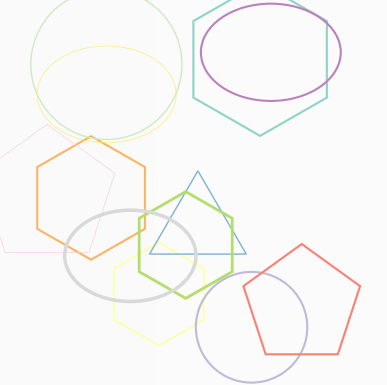[{"shape": "hexagon", "thickness": 1.5, "radius": 0.99, "center": [0.671, 0.846]}, {"shape": "hexagon", "thickness": 1.5, "radius": 0.67, "center": [0.41, 0.236]}, {"shape": "circle", "thickness": 1.5, "radius": 0.72, "center": [0.649, 0.15]}, {"shape": "pentagon", "thickness": 1.5, "radius": 0.79, "center": [0.779, 0.208]}, {"shape": "triangle", "thickness": 1, "radius": 0.72, "center": [0.511, 0.412]}, {"shape": "hexagon", "thickness": 1.5, "radius": 0.8, "center": [0.235, 0.486]}, {"shape": "hexagon", "thickness": 2, "radius": 0.69, "center": [0.479, 0.364]}, {"shape": "pentagon", "thickness": 0.5, "radius": 0.92, "center": [0.121, 0.493]}, {"shape": "oval", "thickness": 2.5, "radius": 0.85, "center": [0.336, 0.336]}, {"shape": "oval", "thickness": 1.5, "radius": 0.9, "center": [0.699, 0.864]}, {"shape": "circle", "thickness": 1, "radius": 0.98, "center": [0.275, 0.833]}, {"shape": "oval", "thickness": 0.5, "radius": 0.9, "center": [0.275, 0.755]}]